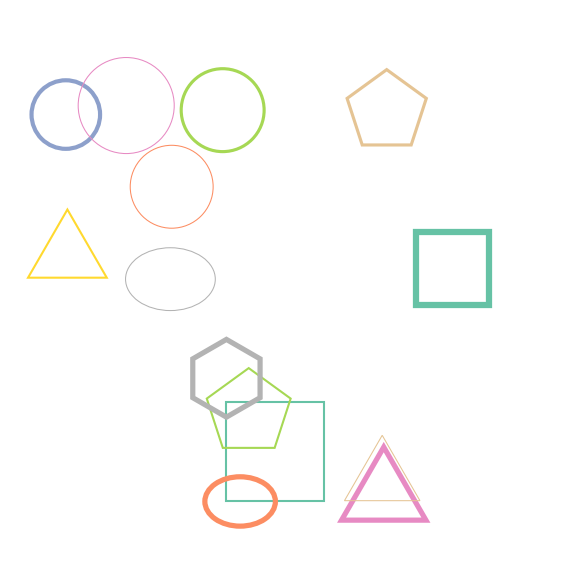[{"shape": "square", "thickness": 1, "radius": 0.43, "center": [0.476, 0.217]}, {"shape": "square", "thickness": 3, "radius": 0.32, "center": [0.783, 0.534]}, {"shape": "oval", "thickness": 2.5, "radius": 0.31, "center": [0.416, 0.131]}, {"shape": "circle", "thickness": 0.5, "radius": 0.36, "center": [0.297, 0.676]}, {"shape": "circle", "thickness": 2, "radius": 0.3, "center": [0.114, 0.801]}, {"shape": "circle", "thickness": 0.5, "radius": 0.42, "center": [0.219, 0.816]}, {"shape": "triangle", "thickness": 2.5, "radius": 0.42, "center": [0.664, 0.141]}, {"shape": "circle", "thickness": 1.5, "radius": 0.36, "center": [0.386, 0.808]}, {"shape": "pentagon", "thickness": 1, "radius": 0.38, "center": [0.431, 0.285]}, {"shape": "triangle", "thickness": 1, "radius": 0.39, "center": [0.117, 0.558]}, {"shape": "pentagon", "thickness": 1.5, "radius": 0.36, "center": [0.67, 0.806]}, {"shape": "triangle", "thickness": 0.5, "radius": 0.38, "center": [0.662, 0.17]}, {"shape": "oval", "thickness": 0.5, "radius": 0.39, "center": [0.295, 0.516]}, {"shape": "hexagon", "thickness": 2.5, "radius": 0.34, "center": [0.392, 0.344]}]